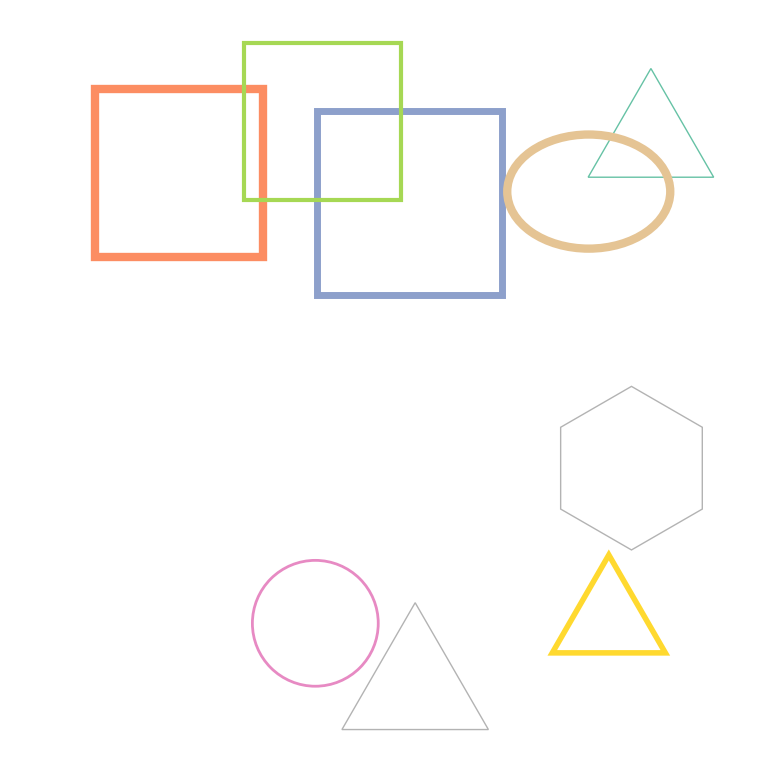[{"shape": "triangle", "thickness": 0.5, "radius": 0.47, "center": [0.845, 0.817]}, {"shape": "square", "thickness": 3, "radius": 0.55, "center": [0.232, 0.775]}, {"shape": "square", "thickness": 2.5, "radius": 0.6, "center": [0.532, 0.737]}, {"shape": "circle", "thickness": 1, "radius": 0.41, "center": [0.409, 0.191]}, {"shape": "square", "thickness": 1.5, "radius": 0.51, "center": [0.419, 0.843]}, {"shape": "triangle", "thickness": 2, "radius": 0.42, "center": [0.791, 0.194]}, {"shape": "oval", "thickness": 3, "radius": 0.53, "center": [0.765, 0.751]}, {"shape": "hexagon", "thickness": 0.5, "radius": 0.53, "center": [0.82, 0.392]}, {"shape": "triangle", "thickness": 0.5, "radius": 0.55, "center": [0.539, 0.107]}]